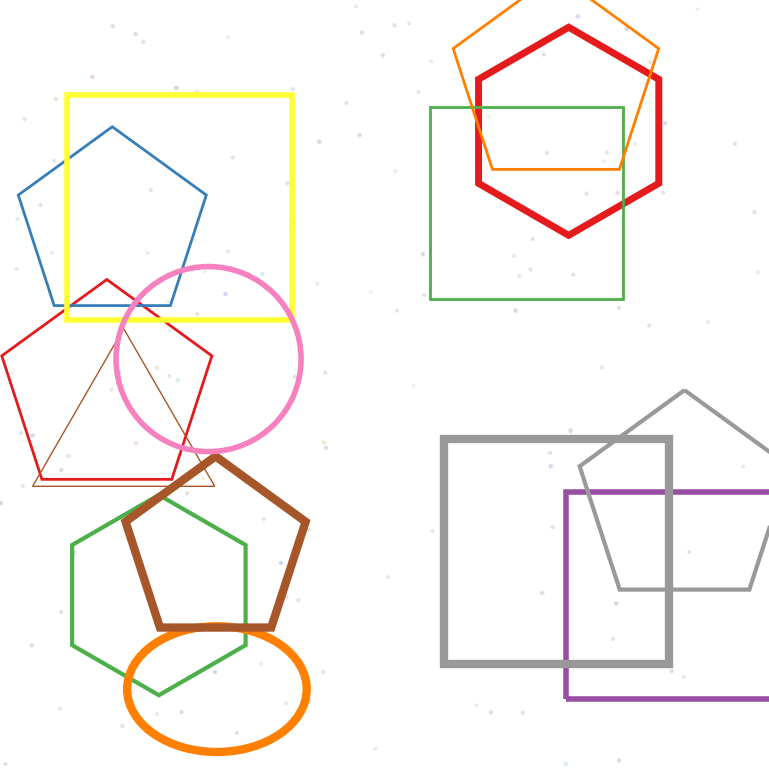[{"shape": "pentagon", "thickness": 1, "radius": 0.72, "center": [0.139, 0.494]}, {"shape": "hexagon", "thickness": 2.5, "radius": 0.68, "center": [0.739, 0.829]}, {"shape": "pentagon", "thickness": 1, "radius": 0.64, "center": [0.146, 0.707]}, {"shape": "square", "thickness": 1, "radius": 0.62, "center": [0.684, 0.737]}, {"shape": "hexagon", "thickness": 1.5, "radius": 0.65, "center": [0.206, 0.227]}, {"shape": "square", "thickness": 2, "radius": 0.67, "center": [0.87, 0.227]}, {"shape": "oval", "thickness": 3, "radius": 0.58, "center": [0.282, 0.105]}, {"shape": "pentagon", "thickness": 1, "radius": 0.7, "center": [0.722, 0.894]}, {"shape": "square", "thickness": 2, "radius": 0.73, "center": [0.233, 0.731]}, {"shape": "triangle", "thickness": 0.5, "radius": 0.68, "center": [0.161, 0.437]}, {"shape": "pentagon", "thickness": 3, "radius": 0.61, "center": [0.28, 0.284]}, {"shape": "circle", "thickness": 2, "radius": 0.6, "center": [0.271, 0.534]}, {"shape": "pentagon", "thickness": 1.5, "radius": 0.72, "center": [0.889, 0.35]}, {"shape": "square", "thickness": 3, "radius": 0.73, "center": [0.723, 0.284]}]